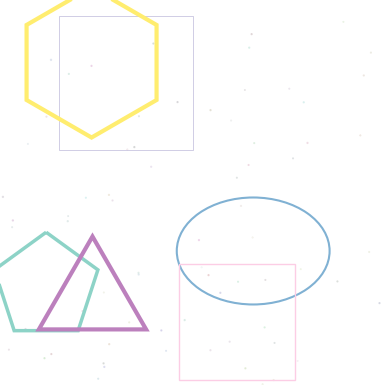[{"shape": "pentagon", "thickness": 2.5, "radius": 0.71, "center": [0.12, 0.255]}, {"shape": "square", "thickness": 0.5, "radius": 0.87, "center": [0.328, 0.784]}, {"shape": "oval", "thickness": 1.5, "radius": 0.99, "center": [0.658, 0.348]}, {"shape": "square", "thickness": 1, "radius": 0.75, "center": [0.615, 0.163]}, {"shape": "triangle", "thickness": 3, "radius": 0.8, "center": [0.24, 0.225]}, {"shape": "hexagon", "thickness": 3, "radius": 0.97, "center": [0.238, 0.838]}]